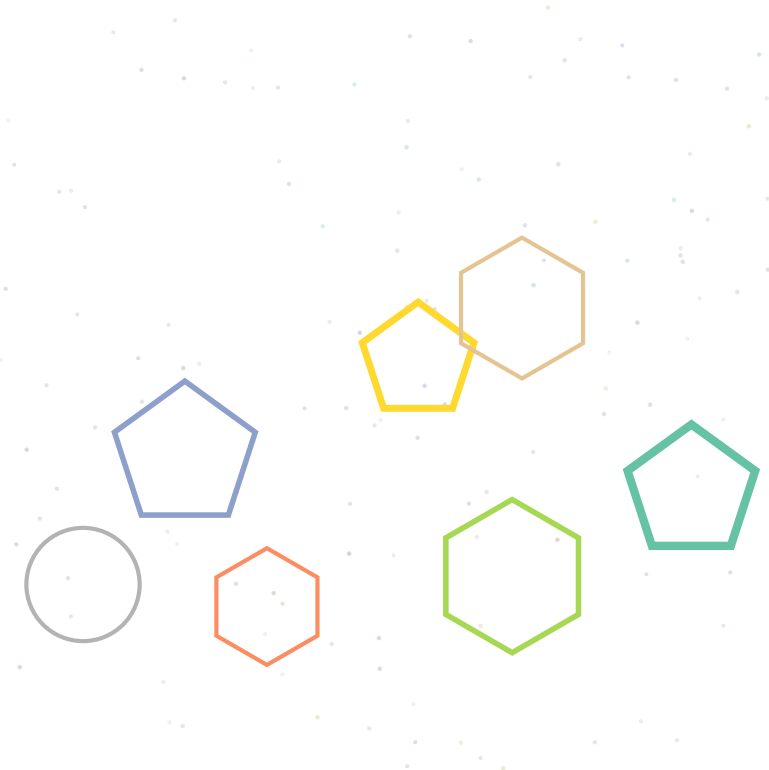[{"shape": "pentagon", "thickness": 3, "radius": 0.44, "center": [0.898, 0.362]}, {"shape": "hexagon", "thickness": 1.5, "radius": 0.38, "center": [0.347, 0.212]}, {"shape": "pentagon", "thickness": 2, "radius": 0.48, "center": [0.24, 0.409]}, {"shape": "hexagon", "thickness": 2, "radius": 0.5, "center": [0.665, 0.252]}, {"shape": "pentagon", "thickness": 2.5, "radius": 0.38, "center": [0.543, 0.531]}, {"shape": "hexagon", "thickness": 1.5, "radius": 0.46, "center": [0.678, 0.6]}, {"shape": "circle", "thickness": 1.5, "radius": 0.37, "center": [0.108, 0.241]}]